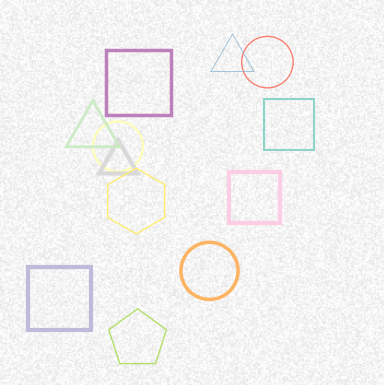[{"shape": "square", "thickness": 1.5, "radius": 0.33, "center": [0.751, 0.676]}, {"shape": "circle", "thickness": 1.5, "radius": 0.33, "center": [0.306, 0.62]}, {"shape": "square", "thickness": 3, "radius": 0.41, "center": [0.155, 0.225]}, {"shape": "circle", "thickness": 1, "radius": 0.33, "center": [0.695, 0.839]}, {"shape": "triangle", "thickness": 0.5, "radius": 0.32, "center": [0.604, 0.847]}, {"shape": "circle", "thickness": 2.5, "radius": 0.37, "center": [0.544, 0.296]}, {"shape": "pentagon", "thickness": 1, "radius": 0.39, "center": [0.357, 0.119]}, {"shape": "square", "thickness": 3, "radius": 0.33, "center": [0.662, 0.488]}, {"shape": "triangle", "thickness": 3, "radius": 0.29, "center": [0.307, 0.578]}, {"shape": "square", "thickness": 2.5, "radius": 0.42, "center": [0.36, 0.785]}, {"shape": "triangle", "thickness": 2, "radius": 0.4, "center": [0.241, 0.659]}, {"shape": "hexagon", "thickness": 1, "radius": 0.43, "center": [0.354, 0.478]}]